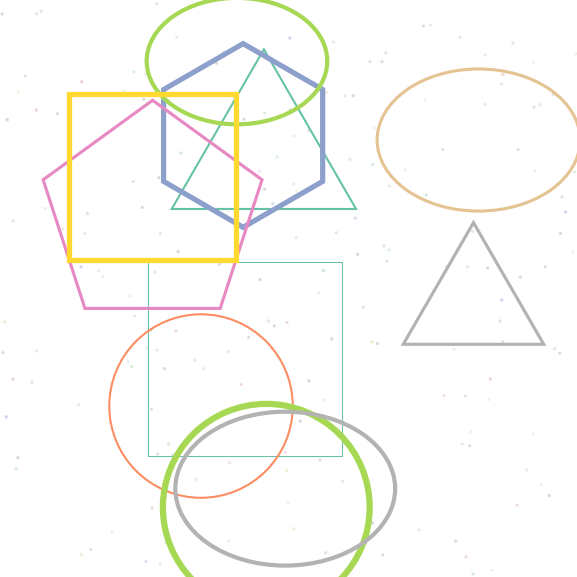[{"shape": "triangle", "thickness": 1, "radius": 0.92, "center": [0.457, 0.729]}, {"shape": "square", "thickness": 0.5, "radius": 0.84, "center": [0.424, 0.377]}, {"shape": "circle", "thickness": 1, "radius": 0.79, "center": [0.348, 0.296]}, {"shape": "hexagon", "thickness": 2.5, "radius": 0.8, "center": [0.421, 0.765]}, {"shape": "pentagon", "thickness": 1.5, "radius": 1.0, "center": [0.264, 0.626]}, {"shape": "circle", "thickness": 3, "radius": 0.9, "center": [0.461, 0.121]}, {"shape": "oval", "thickness": 2, "radius": 0.78, "center": [0.41, 0.893]}, {"shape": "square", "thickness": 2.5, "radius": 0.72, "center": [0.264, 0.693]}, {"shape": "oval", "thickness": 1.5, "radius": 0.88, "center": [0.829, 0.757]}, {"shape": "oval", "thickness": 2, "radius": 0.95, "center": [0.494, 0.153]}, {"shape": "triangle", "thickness": 1.5, "radius": 0.7, "center": [0.82, 0.473]}]